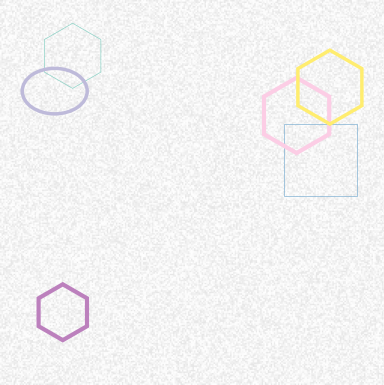[{"shape": "hexagon", "thickness": 0.5, "radius": 0.42, "center": [0.189, 0.855]}, {"shape": "oval", "thickness": 2.5, "radius": 0.42, "center": [0.142, 0.763]}, {"shape": "square", "thickness": 0.5, "radius": 0.47, "center": [0.833, 0.585]}, {"shape": "hexagon", "thickness": 3, "radius": 0.49, "center": [0.77, 0.7]}, {"shape": "hexagon", "thickness": 3, "radius": 0.36, "center": [0.163, 0.189]}, {"shape": "hexagon", "thickness": 2.5, "radius": 0.48, "center": [0.857, 0.774]}]